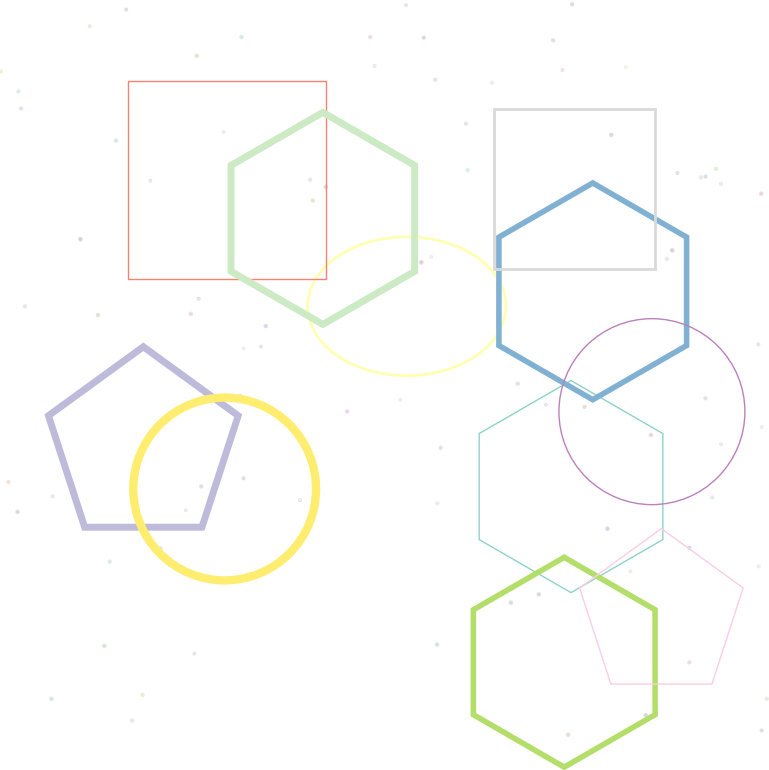[{"shape": "hexagon", "thickness": 0.5, "radius": 0.69, "center": [0.742, 0.368]}, {"shape": "oval", "thickness": 1, "radius": 0.64, "center": [0.528, 0.602]}, {"shape": "pentagon", "thickness": 2.5, "radius": 0.65, "center": [0.186, 0.42]}, {"shape": "square", "thickness": 0.5, "radius": 0.64, "center": [0.295, 0.766]}, {"shape": "hexagon", "thickness": 2, "radius": 0.7, "center": [0.77, 0.622]}, {"shape": "hexagon", "thickness": 2, "radius": 0.68, "center": [0.733, 0.14]}, {"shape": "pentagon", "thickness": 0.5, "radius": 0.56, "center": [0.859, 0.202]}, {"shape": "square", "thickness": 1, "radius": 0.52, "center": [0.746, 0.754]}, {"shape": "circle", "thickness": 0.5, "radius": 0.6, "center": [0.847, 0.465]}, {"shape": "hexagon", "thickness": 2.5, "radius": 0.69, "center": [0.419, 0.716]}, {"shape": "circle", "thickness": 3, "radius": 0.59, "center": [0.292, 0.365]}]